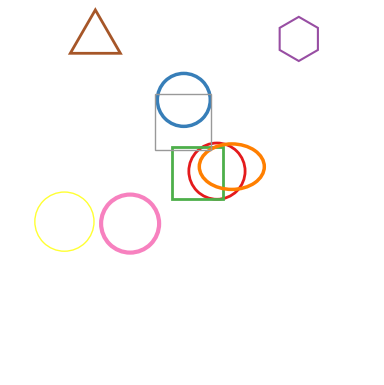[{"shape": "circle", "thickness": 2, "radius": 0.37, "center": [0.564, 0.555]}, {"shape": "circle", "thickness": 2.5, "radius": 0.34, "center": [0.477, 0.741]}, {"shape": "square", "thickness": 2, "radius": 0.33, "center": [0.512, 0.551]}, {"shape": "hexagon", "thickness": 1.5, "radius": 0.29, "center": [0.776, 0.899]}, {"shape": "oval", "thickness": 2.5, "radius": 0.42, "center": [0.602, 0.567]}, {"shape": "circle", "thickness": 1, "radius": 0.38, "center": [0.167, 0.424]}, {"shape": "triangle", "thickness": 2, "radius": 0.38, "center": [0.248, 0.899]}, {"shape": "circle", "thickness": 3, "radius": 0.38, "center": [0.338, 0.419]}, {"shape": "square", "thickness": 1, "radius": 0.37, "center": [0.475, 0.683]}]